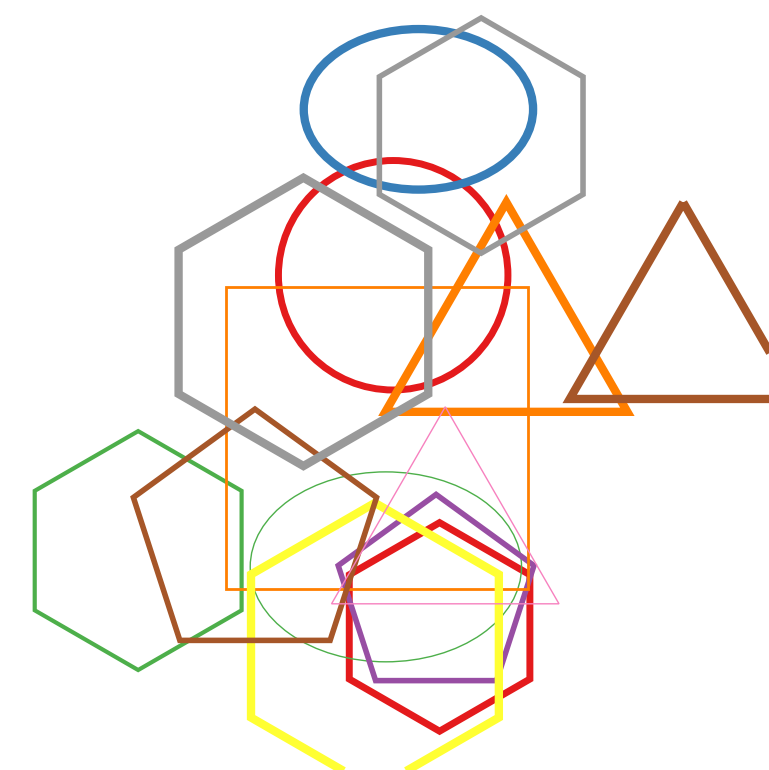[{"shape": "circle", "thickness": 2.5, "radius": 0.75, "center": [0.511, 0.643]}, {"shape": "hexagon", "thickness": 2.5, "radius": 0.68, "center": [0.571, 0.186]}, {"shape": "oval", "thickness": 3, "radius": 0.74, "center": [0.543, 0.858]}, {"shape": "oval", "thickness": 0.5, "radius": 0.88, "center": [0.501, 0.264]}, {"shape": "hexagon", "thickness": 1.5, "radius": 0.78, "center": [0.179, 0.285]}, {"shape": "pentagon", "thickness": 2, "radius": 0.67, "center": [0.566, 0.224]}, {"shape": "square", "thickness": 1, "radius": 0.98, "center": [0.49, 0.432]}, {"shape": "triangle", "thickness": 3, "radius": 0.91, "center": [0.658, 0.556]}, {"shape": "hexagon", "thickness": 3, "radius": 0.93, "center": [0.487, 0.161]}, {"shape": "triangle", "thickness": 3, "radius": 0.85, "center": [0.887, 0.567]}, {"shape": "pentagon", "thickness": 2, "radius": 0.83, "center": [0.331, 0.303]}, {"shape": "triangle", "thickness": 0.5, "radius": 0.85, "center": [0.578, 0.301]}, {"shape": "hexagon", "thickness": 2, "radius": 0.76, "center": [0.625, 0.824]}, {"shape": "hexagon", "thickness": 3, "radius": 0.94, "center": [0.394, 0.582]}]